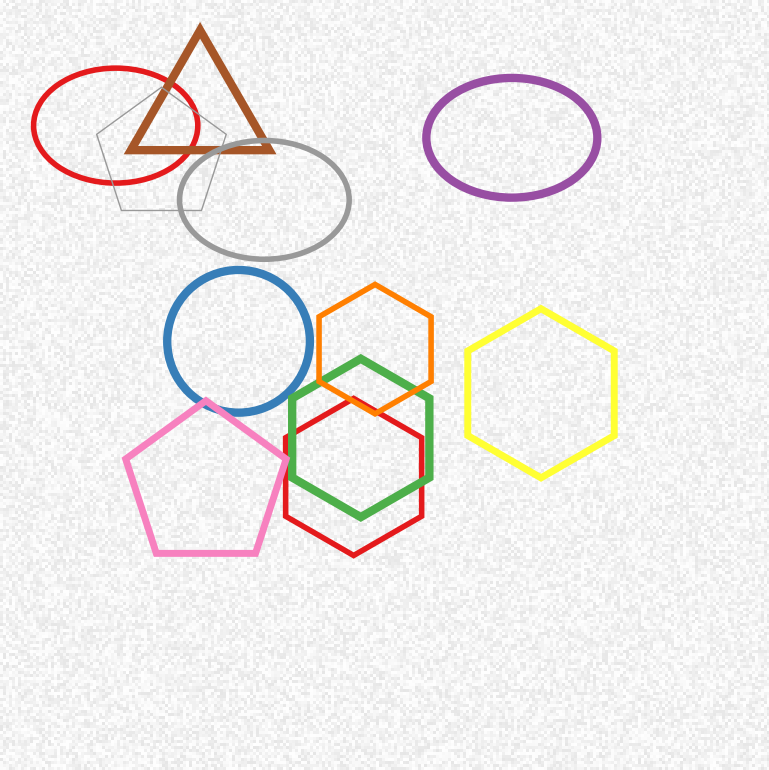[{"shape": "hexagon", "thickness": 2, "radius": 0.51, "center": [0.459, 0.381]}, {"shape": "oval", "thickness": 2, "radius": 0.53, "center": [0.15, 0.837]}, {"shape": "circle", "thickness": 3, "radius": 0.46, "center": [0.31, 0.557]}, {"shape": "hexagon", "thickness": 3, "radius": 0.51, "center": [0.469, 0.431]}, {"shape": "oval", "thickness": 3, "radius": 0.56, "center": [0.665, 0.821]}, {"shape": "hexagon", "thickness": 2, "radius": 0.42, "center": [0.487, 0.547]}, {"shape": "hexagon", "thickness": 2.5, "radius": 0.55, "center": [0.703, 0.489]}, {"shape": "triangle", "thickness": 3, "radius": 0.52, "center": [0.26, 0.857]}, {"shape": "pentagon", "thickness": 2.5, "radius": 0.55, "center": [0.267, 0.37]}, {"shape": "oval", "thickness": 2, "radius": 0.55, "center": [0.343, 0.74]}, {"shape": "pentagon", "thickness": 0.5, "radius": 0.44, "center": [0.21, 0.798]}]